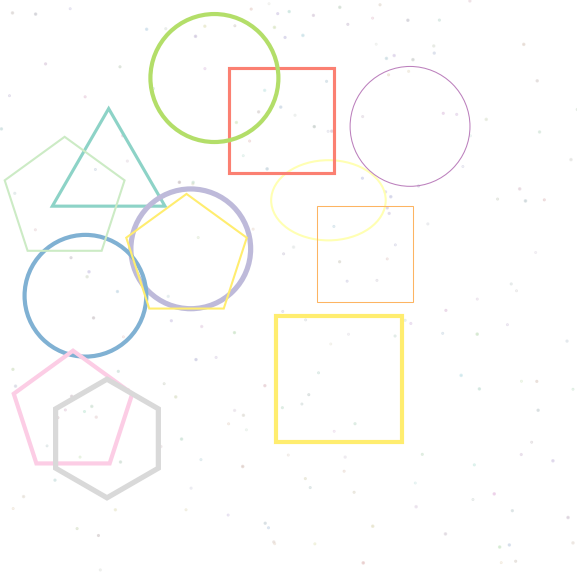[{"shape": "triangle", "thickness": 1.5, "radius": 0.56, "center": [0.188, 0.698]}, {"shape": "oval", "thickness": 1, "radius": 0.5, "center": [0.569, 0.652]}, {"shape": "circle", "thickness": 2.5, "radius": 0.52, "center": [0.33, 0.568]}, {"shape": "square", "thickness": 1.5, "radius": 0.45, "center": [0.488, 0.79]}, {"shape": "circle", "thickness": 2, "radius": 0.53, "center": [0.148, 0.487]}, {"shape": "square", "thickness": 0.5, "radius": 0.42, "center": [0.632, 0.56]}, {"shape": "circle", "thickness": 2, "radius": 0.55, "center": [0.371, 0.864]}, {"shape": "pentagon", "thickness": 2, "radius": 0.54, "center": [0.126, 0.284]}, {"shape": "hexagon", "thickness": 2.5, "radius": 0.51, "center": [0.185, 0.24]}, {"shape": "circle", "thickness": 0.5, "radius": 0.52, "center": [0.71, 0.78]}, {"shape": "pentagon", "thickness": 1, "radius": 0.55, "center": [0.112, 0.653]}, {"shape": "pentagon", "thickness": 1, "radius": 0.55, "center": [0.323, 0.554]}, {"shape": "square", "thickness": 2, "radius": 0.55, "center": [0.587, 0.342]}]